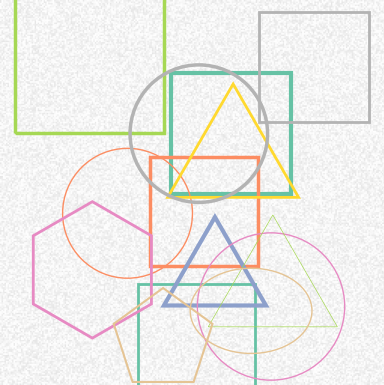[{"shape": "square", "thickness": 3, "radius": 0.78, "center": [0.6, 0.653]}, {"shape": "square", "thickness": 2, "radius": 0.76, "center": [0.51, 0.11]}, {"shape": "circle", "thickness": 1, "radius": 0.84, "center": [0.331, 0.446]}, {"shape": "square", "thickness": 2.5, "radius": 0.7, "center": [0.53, 0.45]}, {"shape": "triangle", "thickness": 3, "radius": 0.76, "center": [0.558, 0.283]}, {"shape": "hexagon", "thickness": 2, "radius": 0.89, "center": [0.24, 0.299]}, {"shape": "circle", "thickness": 1, "radius": 0.96, "center": [0.704, 0.204]}, {"shape": "square", "thickness": 2.5, "radius": 0.97, "center": [0.232, 0.848]}, {"shape": "triangle", "thickness": 0.5, "radius": 0.97, "center": [0.709, 0.248]}, {"shape": "triangle", "thickness": 2, "radius": 0.98, "center": [0.606, 0.586]}, {"shape": "oval", "thickness": 1, "radius": 0.79, "center": [0.652, 0.193]}, {"shape": "pentagon", "thickness": 1.5, "radius": 0.67, "center": [0.424, 0.117]}, {"shape": "square", "thickness": 2, "radius": 0.71, "center": [0.816, 0.825]}, {"shape": "circle", "thickness": 2.5, "radius": 0.89, "center": [0.516, 0.653]}]